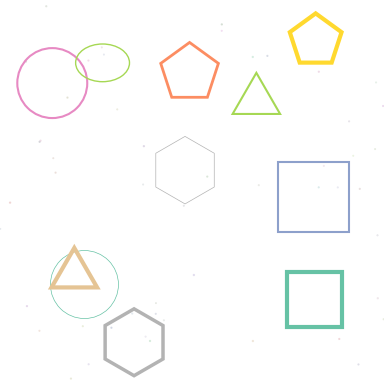[{"shape": "square", "thickness": 3, "radius": 0.36, "center": [0.816, 0.222]}, {"shape": "circle", "thickness": 0.5, "radius": 0.44, "center": [0.219, 0.261]}, {"shape": "pentagon", "thickness": 2, "radius": 0.39, "center": [0.492, 0.811]}, {"shape": "square", "thickness": 1.5, "radius": 0.46, "center": [0.814, 0.489]}, {"shape": "circle", "thickness": 1.5, "radius": 0.45, "center": [0.136, 0.784]}, {"shape": "triangle", "thickness": 1.5, "radius": 0.36, "center": [0.666, 0.74]}, {"shape": "oval", "thickness": 1, "radius": 0.35, "center": [0.266, 0.837]}, {"shape": "pentagon", "thickness": 3, "radius": 0.35, "center": [0.82, 0.895]}, {"shape": "triangle", "thickness": 3, "radius": 0.34, "center": [0.193, 0.288]}, {"shape": "hexagon", "thickness": 0.5, "radius": 0.44, "center": [0.481, 0.558]}, {"shape": "hexagon", "thickness": 2.5, "radius": 0.43, "center": [0.348, 0.111]}]